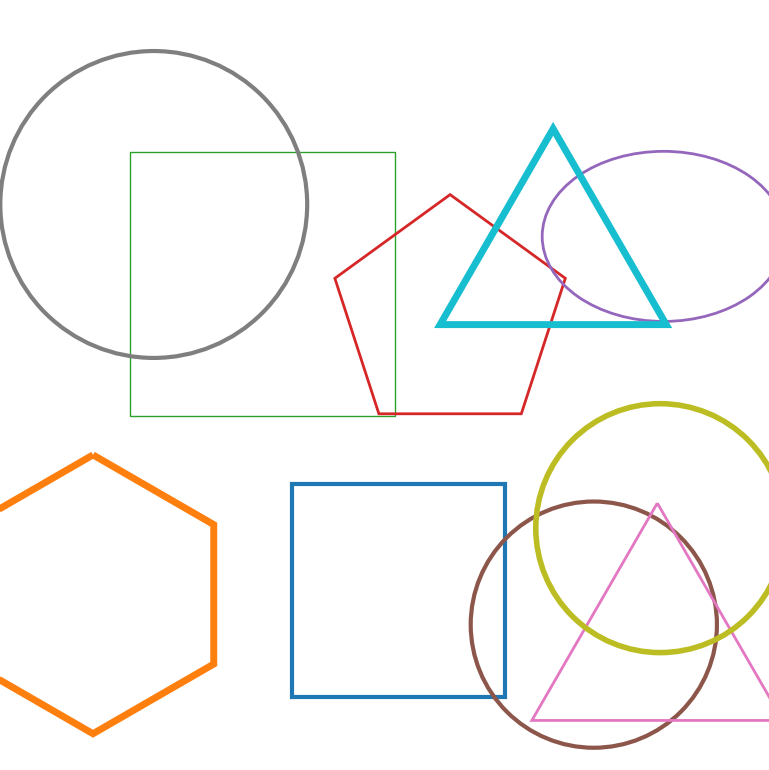[{"shape": "square", "thickness": 1.5, "radius": 0.69, "center": [0.517, 0.233]}, {"shape": "hexagon", "thickness": 2.5, "radius": 0.91, "center": [0.121, 0.228]}, {"shape": "square", "thickness": 0.5, "radius": 0.86, "center": [0.341, 0.631]}, {"shape": "pentagon", "thickness": 1, "radius": 0.79, "center": [0.585, 0.59]}, {"shape": "oval", "thickness": 1, "radius": 0.79, "center": [0.862, 0.693]}, {"shape": "circle", "thickness": 1.5, "radius": 0.8, "center": [0.771, 0.189]}, {"shape": "triangle", "thickness": 1, "radius": 0.94, "center": [0.854, 0.158]}, {"shape": "circle", "thickness": 1.5, "radius": 1.0, "center": [0.2, 0.734]}, {"shape": "circle", "thickness": 2, "radius": 0.81, "center": [0.857, 0.314]}, {"shape": "triangle", "thickness": 2.5, "radius": 0.85, "center": [0.718, 0.663]}]